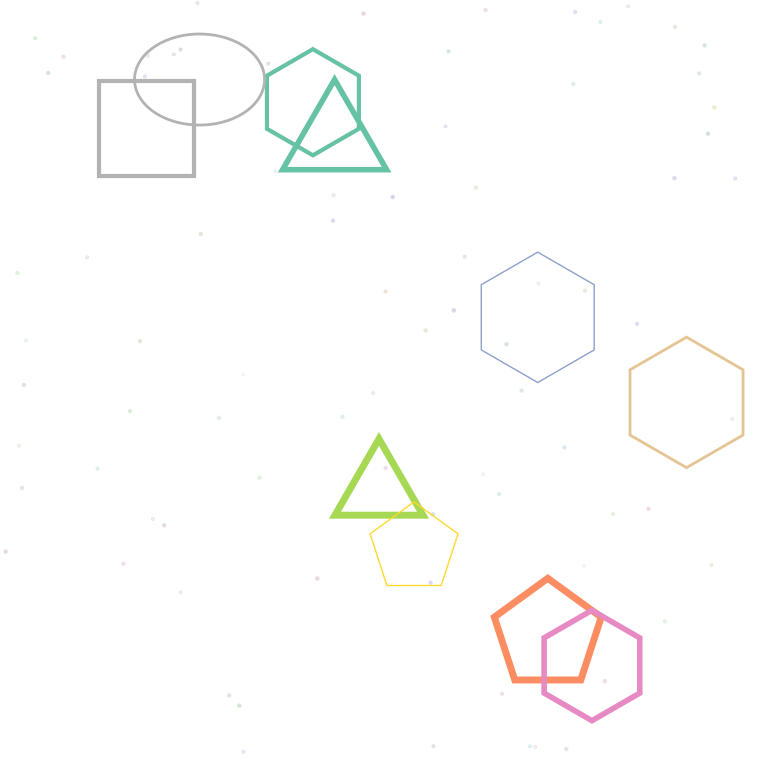[{"shape": "hexagon", "thickness": 1.5, "radius": 0.34, "center": [0.406, 0.867]}, {"shape": "triangle", "thickness": 2, "radius": 0.39, "center": [0.435, 0.819]}, {"shape": "pentagon", "thickness": 2.5, "radius": 0.36, "center": [0.711, 0.176]}, {"shape": "hexagon", "thickness": 0.5, "radius": 0.42, "center": [0.698, 0.588]}, {"shape": "hexagon", "thickness": 2, "radius": 0.36, "center": [0.769, 0.136]}, {"shape": "triangle", "thickness": 2.5, "radius": 0.33, "center": [0.492, 0.364]}, {"shape": "pentagon", "thickness": 0.5, "radius": 0.3, "center": [0.538, 0.288]}, {"shape": "hexagon", "thickness": 1, "radius": 0.42, "center": [0.892, 0.477]}, {"shape": "oval", "thickness": 1, "radius": 0.42, "center": [0.259, 0.897]}, {"shape": "square", "thickness": 1.5, "radius": 0.31, "center": [0.19, 0.833]}]